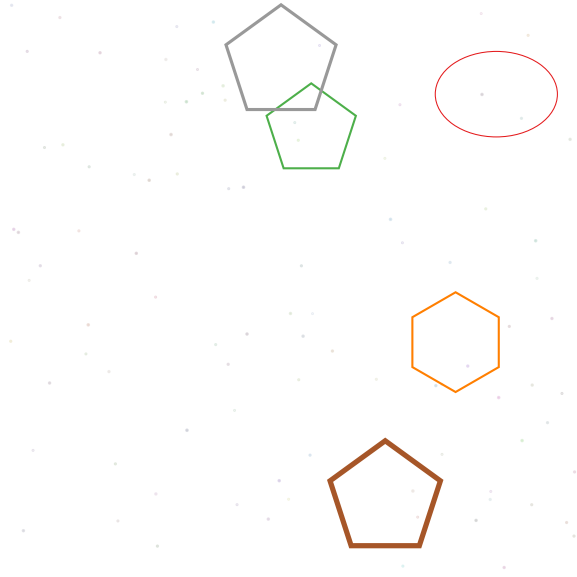[{"shape": "oval", "thickness": 0.5, "radius": 0.53, "center": [0.859, 0.836]}, {"shape": "pentagon", "thickness": 1, "radius": 0.41, "center": [0.539, 0.773]}, {"shape": "hexagon", "thickness": 1, "radius": 0.43, "center": [0.789, 0.407]}, {"shape": "pentagon", "thickness": 2.5, "radius": 0.5, "center": [0.667, 0.135]}, {"shape": "pentagon", "thickness": 1.5, "radius": 0.5, "center": [0.487, 0.891]}]